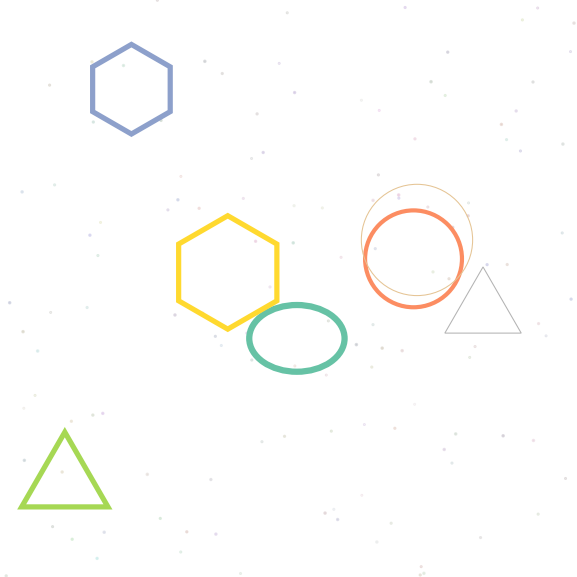[{"shape": "oval", "thickness": 3, "radius": 0.41, "center": [0.514, 0.413]}, {"shape": "circle", "thickness": 2, "radius": 0.42, "center": [0.716, 0.551]}, {"shape": "hexagon", "thickness": 2.5, "radius": 0.39, "center": [0.228, 0.845]}, {"shape": "triangle", "thickness": 2.5, "radius": 0.43, "center": [0.112, 0.165]}, {"shape": "hexagon", "thickness": 2.5, "radius": 0.49, "center": [0.394, 0.527]}, {"shape": "circle", "thickness": 0.5, "radius": 0.48, "center": [0.722, 0.584]}, {"shape": "triangle", "thickness": 0.5, "radius": 0.38, "center": [0.836, 0.461]}]